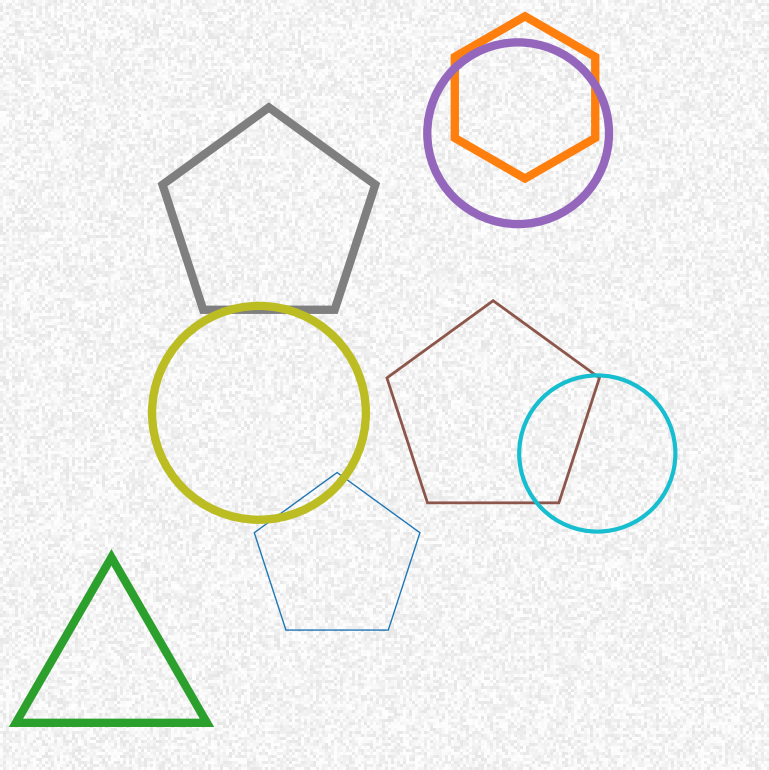[{"shape": "pentagon", "thickness": 0.5, "radius": 0.57, "center": [0.438, 0.273]}, {"shape": "hexagon", "thickness": 3, "radius": 0.53, "center": [0.682, 0.874]}, {"shape": "triangle", "thickness": 3, "radius": 0.72, "center": [0.145, 0.133]}, {"shape": "circle", "thickness": 3, "radius": 0.59, "center": [0.673, 0.827]}, {"shape": "pentagon", "thickness": 1, "radius": 0.73, "center": [0.64, 0.464]}, {"shape": "pentagon", "thickness": 3, "radius": 0.73, "center": [0.349, 0.715]}, {"shape": "circle", "thickness": 3, "radius": 0.69, "center": [0.336, 0.464]}, {"shape": "circle", "thickness": 1.5, "radius": 0.51, "center": [0.776, 0.411]}]